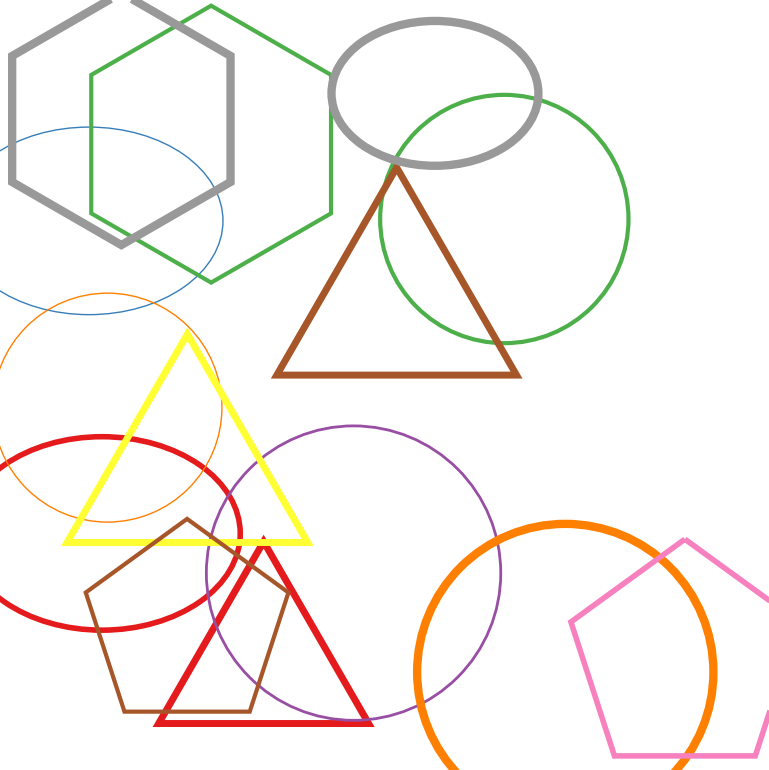[{"shape": "oval", "thickness": 2, "radius": 0.9, "center": [0.133, 0.307]}, {"shape": "triangle", "thickness": 2.5, "radius": 0.79, "center": [0.342, 0.139]}, {"shape": "oval", "thickness": 0.5, "radius": 0.87, "center": [0.116, 0.713]}, {"shape": "circle", "thickness": 1.5, "radius": 0.81, "center": [0.655, 0.716]}, {"shape": "hexagon", "thickness": 1.5, "radius": 0.9, "center": [0.274, 0.813]}, {"shape": "circle", "thickness": 1, "radius": 0.96, "center": [0.459, 0.256]}, {"shape": "circle", "thickness": 0.5, "radius": 0.74, "center": [0.14, 0.471]}, {"shape": "circle", "thickness": 3, "radius": 0.96, "center": [0.734, 0.127]}, {"shape": "triangle", "thickness": 2.5, "radius": 0.9, "center": [0.243, 0.386]}, {"shape": "pentagon", "thickness": 1.5, "radius": 0.69, "center": [0.243, 0.188]}, {"shape": "triangle", "thickness": 2.5, "radius": 0.9, "center": [0.515, 0.603]}, {"shape": "pentagon", "thickness": 2, "radius": 0.78, "center": [0.889, 0.144]}, {"shape": "hexagon", "thickness": 3, "radius": 0.82, "center": [0.158, 0.845]}, {"shape": "oval", "thickness": 3, "radius": 0.67, "center": [0.565, 0.879]}]